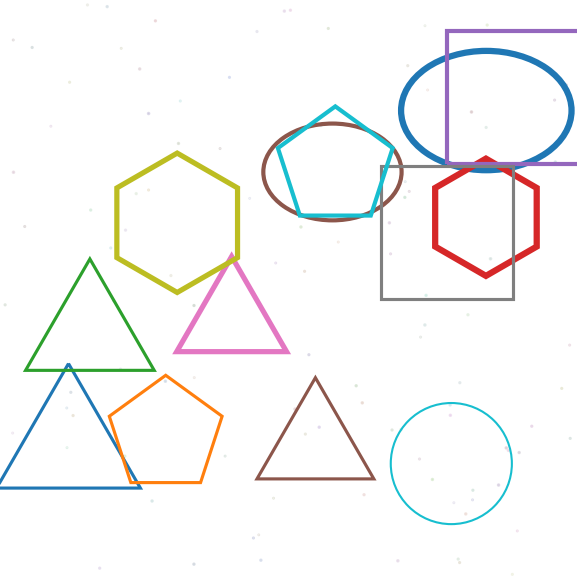[{"shape": "oval", "thickness": 3, "radius": 0.74, "center": [0.842, 0.808]}, {"shape": "triangle", "thickness": 1.5, "radius": 0.72, "center": [0.119, 0.226]}, {"shape": "pentagon", "thickness": 1.5, "radius": 0.51, "center": [0.287, 0.247]}, {"shape": "triangle", "thickness": 1.5, "radius": 0.64, "center": [0.156, 0.422]}, {"shape": "hexagon", "thickness": 3, "radius": 0.51, "center": [0.841, 0.623]}, {"shape": "square", "thickness": 2, "radius": 0.57, "center": [0.889, 0.83]}, {"shape": "oval", "thickness": 2, "radius": 0.6, "center": [0.576, 0.701]}, {"shape": "triangle", "thickness": 1.5, "radius": 0.58, "center": [0.546, 0.228]}, {"shape": "triangle", "thickness": 2.5, "radius": 0.55, "center": [0.401, 0.445]}, {"shape": "square", "thickness": 1.5, "radius": 0.57, "center": [0.774, 0.597]}, {"shape": "hexagon", "thickness": 2.5, "radius": 0.6, "center": [0.307, 0.613]}, {"shape": "circle", "thickness": 1, "radius": 0.52, "center": [0.781, 0.196]}, {"shape": "pentagon", "thickness": 2, "radius": 0.52, "center": [0.581, 0.71]}]